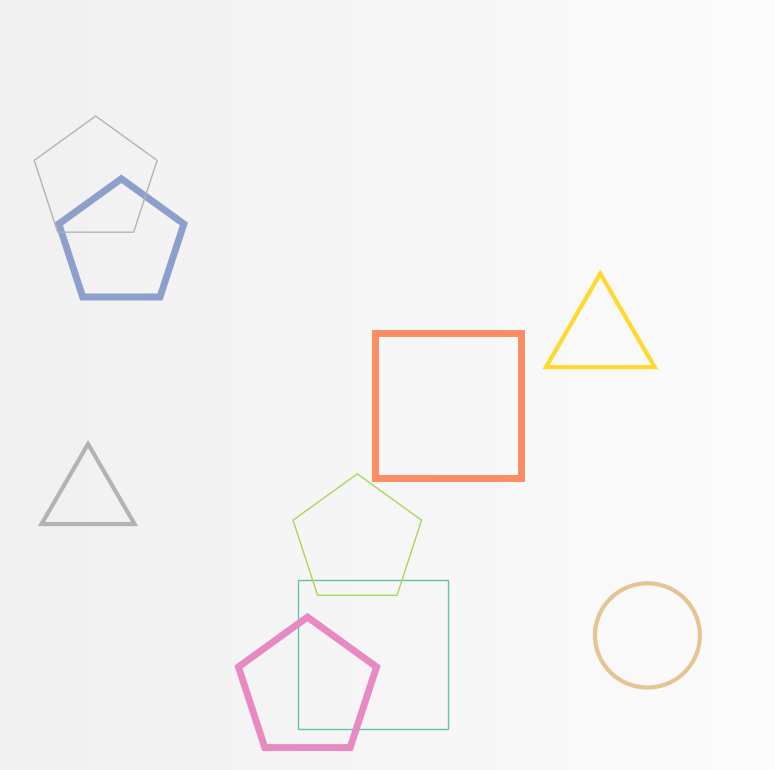[{"shape": "square", "thickness": 0.5, "radius": 0.48, "center": [0.481, 0.15]}, {"shape": "square", "thickness": 2.5, "radius": 0.47, "center": [0.578, 0.474]}, {"shape": "pentagon", "thickness": 2.5, "radius": 0.42, "center": [0.157, 0.683]}, {"shape": "pentagon", "thickness": 2.5, "radius": 0.47, "center": [0.397, 0.105]}, {"shape": "pentagon", "thickness": 0.5, "radius": 0.44, "center": [0.461, 0.297]}, {"shape": "triangle", "thickness": 1.5, "radius": 0.4, "center": [0.775, 0.564]}, {"shape": "circle", "thickness": 1.5, "radius": 0.34, "center": [0.835, 0.175]}, {"shape": "pentagon", "thickness": 0.5, "radius": 0.42, "center": [0.123, 0.766]}, {"shape": "triangle", "thickness": 1.5, "radius": 0.35, "center": [0.114, 0.354]}]